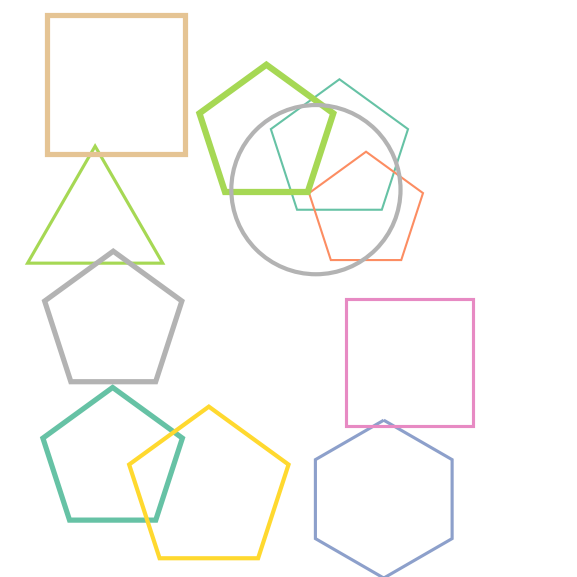[{"shape": "pentagon", "thickness": 1, "radius": 0.62, "center": [0.588, 0.737]}, {"shape": "pentagon", "thickness": 2.5, "radius": 0.63, "center": [0.195, 0.201]}, {"shape": "pentagon", "thickness": 1, "radius": 0.52, "center": [0.634, 0.633]}, {"shape": "hexagon", "thickness": 1.5, "radius": 0.68, "center": [0.665, 0.135]}, {"shape": "square", "thickness": 1.5, "radius": 0.55, "center": [0.71, 0.371]}, {"shape": "triangle", "thickness": 1.5, "radius": 0.68, "center": [0.165, 0.611]}, {"shape": "pentagon", "thickness": 3, "radius": 0.61, "center": [0.461, 0.765]}, {"shape": "pentagon", "thickness": 2, "radius": 0.73, "center": [0.362, 0.15]}, {"shape": "square", "thickness": 2.5, "radius": 0.6, "center": [0.201, 0.853]}, {"shape": "circle", "thickness": 2, "radius": 0.73, "center": [0.547, 0.671]}, {"shape": "pentagon", "thickness": 2.5, "radius": 0.62, "center": [0.196, 0.439]}]